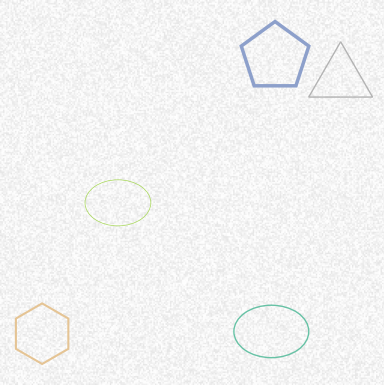[{"shape": "oval", "thickness": 1, "radius": 0.49, "center": [0.705, 0.139]}, {"shape": "pentagon", "thickness": 2.5, "radius": 0.46, "center": [0.714, 0.852]}, {"shape": "oval", "thickness": 0.5, "radius": 0.43, "center": [0.306, 0.473]}, {"shape": "hexagon", "thickness": 1.5, "radius": 0.39, "center": [0.109, 0.133]}, {"shape": "triangle", "thickness": 1, "radius": 0.48, "center": [0.885, 0.796]}]